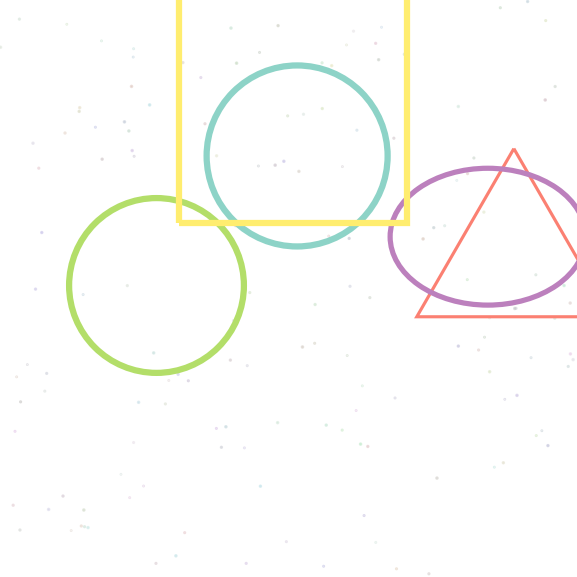[{"shape": "circle", "thickness": 3, "radius": 0.78, "center": [0.515, 0.729]}, {"shape": "triangle", "thickness": 1.5, "radius": 0.97, "center": [0.89, 0.548]}, {"shape": "circle", "thickness": 3, "radius": 0.76, "center": [0.271, 0.505]}, {"shape": "oval", "thickness": 2.5, "radius": 0.85, "center": [0.845, 0.589]}, {"shape": "square", "thickness": 3, "radius": 0.99, "center": [0.508, 0.81]}]